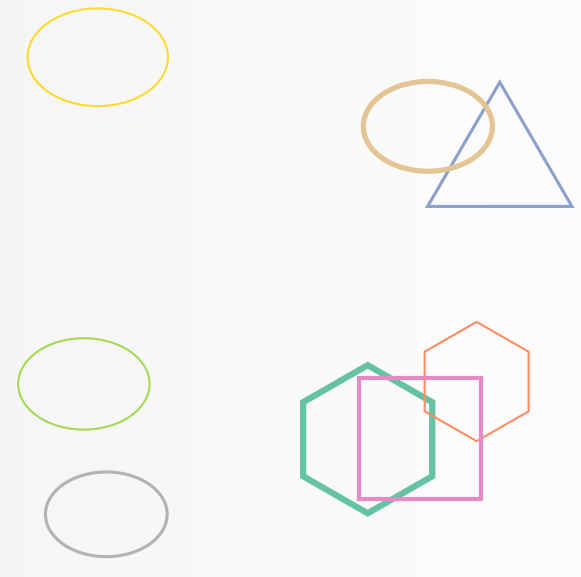[{"shape": "hexagon", "thickness": 3, "radius": 0.64, "center": [0.633, 0.239]}, {"shape": "hexagon", "thickness": 1, "radius": 0.52, "center": [0.82, 0.339]}, {"shape": "triangle", "thickness": 1.5, "radius": 0.72, "center": [0.86, 0.713]}, {"shape": "square", "thickness": 2, "radius": 0.52, "center": [0.723, 0.24]}, {"shape": "oval", "thickness": 1, "radius": 0.57, "center": [0.144, 0.334]}, {"shape": "oval", "thickness": 1, "radius": 0.6, "center": [0.168, 0.9]}, {"shape": "oval", "thickness": 2.5, "radius": 0.56, "center": [0.736, 0.78]}, {"shape": "oval", "thickness": 1.5, "radius": 0.52, "center": [0.183, 0.109]}]